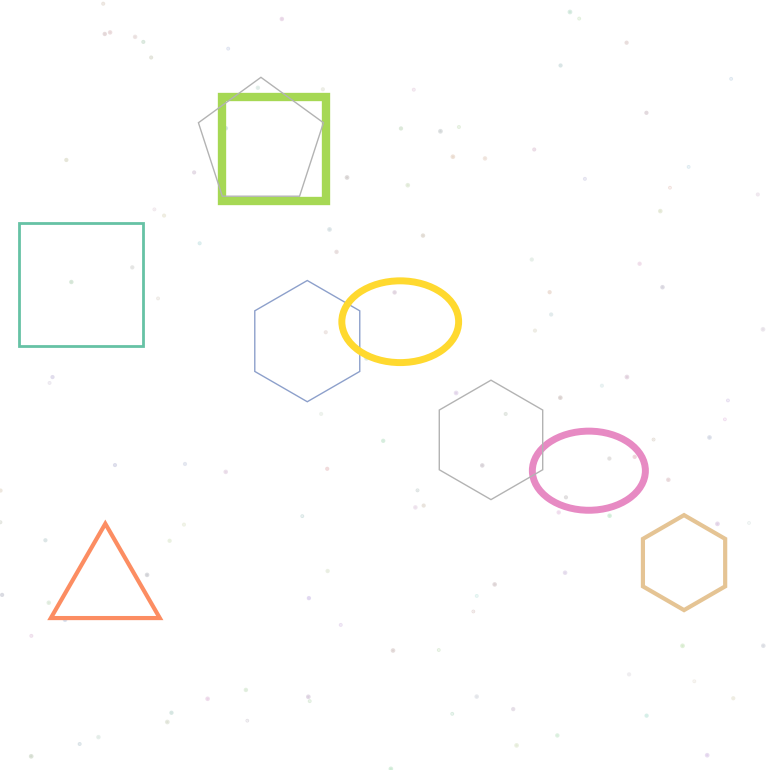[{"shape": "square", "thickness": 1, "radius": 0.4, "center": [0.105, 0.63]}, {"shape": "triangle", "thickness": 1.5, "radius": 0.41, "center": [0.137, 0.238]}, {"shape": "hexagon", "thickness": 0.5, "radius": 0.39, "center": [0.399, 0.557]}, {"shape": "oval", "thickness": 2.5, "radius": 0.37, "center": [0.765, 0.389]}, {"shape": "square", "thickness": 3, "radius": 0.34, "center": [0.355, 0.807]}, {"shape": "oval", "thickness": 2.5, "radius": 0.38, "center": [0.52, 0.582]}, {"shape": "hexagon", "thickness": 1.5, "radius": 0.31, "center": [0.888, 0.269]}, {"shape": "hexagon", "thickness": 0.5, "radius": 0.39, "center": [0.638, 0.429]}, {"shape": "pentagon", "thickness": 0.5, "radius": 0.43, "center": [0.339, 0.814]}]